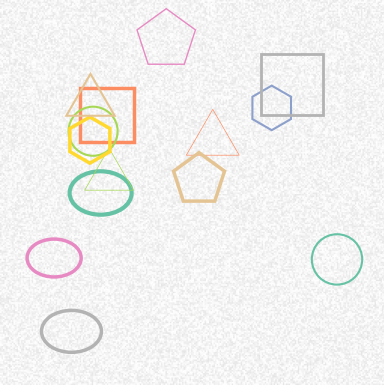[{"shape": "oval", "thickness": 3, "radius": 0.4, "center": [0.261, 0.499]}, {"shape": "circle", "thickness": 1.5, "radius": 0.33, "center": [0.875, 0.326]}, {"shape": "square", "thickness": 2.5, "radius": 0.35, "center": [0.277, 0.701]}, {"shape": "triangle", "thickness": 0.5, "radius": 0.4, "center": [0.553, 0.637]}, {"shape": "hexagon", "thickness": 1.5, "radius": 0.29, "center": [0.706, 0.72]}, {"shape": "oval", "thickness": 2.5, "radius": 0.35, "center": [0.141, 0.33]}, {"shape": "pentagon", "thickness": 1, "radius": 0.4, "center": [0.432, 0.898]}, {"shape": "triangle", "thickness": 0.5, "radius": 0.36, "center": [0.283, 0.543]}, {"shape": "circle", "thickness": 1.5, "radius": 0.32, "center": [0.242, 0.659]}, {"shape": "hexagon", "thickness": 2.5, "radius": 0.3, "center": [0.233, 0.636]}, {"shape": "triangle", "thickness": 1.5, "radius": 0.36, "center": [0.235, 0.736]}, {"shape": "pentagon", "thickness": 2.5, "radius": 0.35, "center": [0.517, 0.534]}, {"shape": "oval", "thickness": 2.5, "radius": 0.39, "center": [0.186, 0.139]}, {"shape": "square", "thickness": 2, "radius": 0.4, "center": [0.759, 0.781]}]